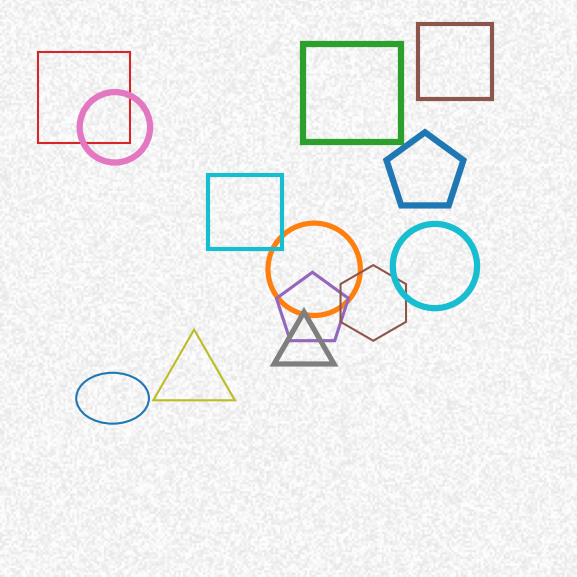[{"shape": "oval", "thickness": 1, "radius": 0.31, "center": [0.195, 0.31]}, {"shape": "pentagon", "thickness": 3, "radius": 0.35, "center": [0.736, 0.7]}, {"shape": "circle", "thickness": 2.5, "radius": 0.4, "center": [0.544, 0.533]}, {"shape": "square", "thickness": 3, "radius": 0.43, "center": [0.609, 0.837]}, {"shape": "square", "thickness": 1, "radius": 0.4, "center": [0.145, 0.83]}, {"shape": "pentagon", "thickness": 1.5, "radius": 0.33, "center": [0.541, 0.462]}, {"shape": "hexagon", "thickness": 1, "radius": 0.33, "center": [0.646, 0.475]}, {"shape": "square", "thickness": 2, "radius": 0.32, "center": [0.788, 0.893]}, {"shape": "circle", "thickness": 3, "radius": 0.3, "center": [0.199, 0.779]}, {"shape": "triangle", "thickness": 2.5, "radius": 0.3, "center": [0.526, 0.399]}, {"shape": "triangle", "thickness": 1, "radius": 0.41, "center": [0.336, 0.347]}, {"shape": "circle", "thickness": 3, "radius": 0.36, "center": [0.753, 0.538]}, {"shape": "square", "thickness": 2, "radius": 0.32, "center": [0.424, 0.632]}]